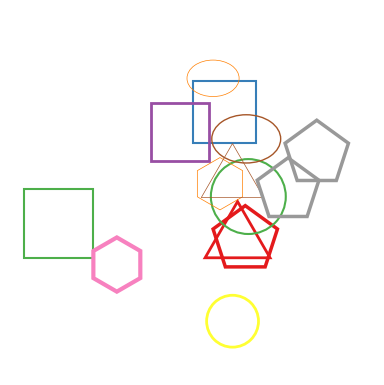[{"shape": "pentagon", "thickness": 2.5, "radius": 0.44, "center": [0.637, 0.378]}, {"shape": "triangle", "thickness": 2, "radius": 0.49, "center": [0.617, 0.379]}, {"shape": "square", "thickness": 1.5, "radius": 0.41, "center": [0.582, 0.709]}, {"shape": "square", "thickness": 1.5, "radius": 0.45, "center": [0.151, 0.42]}, {"shape": "circle", "thickness": 1.5, "radius": 0.49, "center": [0.645, 0.489]}, {"shape": "square", "thickness": 2, "radius": 0.38, "center": [0.467, 0.656]}, {"shape": "hexagon", "thickness": 0.5, "radius": 0.34, "center": [0.571, 0.523]}, {"shape": "oval", "thickness": 0.5, "radius": 0.34, "center": [0.553, 0.797]}, {"shape": "circle", "thickness": 2, "radius": 0.34, "center": [0.604, 0.166]}, {"shape": "triangle", "thickness": 0.5, "radius": 0.47, "center": [0.604, 0.534]}, {"shape": "oval", "thickness": 1, "radius": 0.45, "center": [0.64, 0.639]}, {"shape": "hexagon", "thickness": 3, "radius": 0.35, "center": [0.303, 0.313]}, {"shape": "pentagon", "thickness": 2.5, "radius": 0.42, "center": [0.748, 0.506]}, {"shape": "pentagon", "thickness": 2.5, "radius": 0.43, "center": [0.823, 0.601]}]